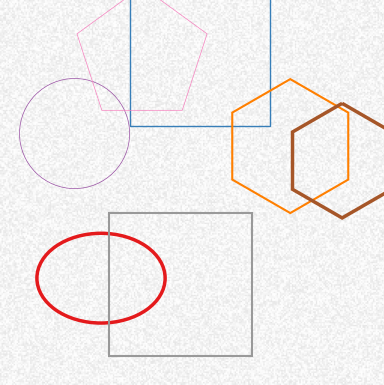[{"shape": "oval", "thickness": 2.5, "radius": 0.83, "center": [0.262, 0.277]}, {"shape": "square", "thickness": 1, "radius": 0.91, "center": [0.519, 0.854]}, {"shape": "circle", "thickness": 0.5, "radius": 0.71, "center": [0.194, 0.653]}, {"shape": "hexagon", "thickness": 1.5, "radius": 0.87, "center": [0.754, 0.621]}, {"shape": "hexagon", "thickness": 2.5, "radius": 0.74, "center": [0.889, 0.583]}, {"shape": "pentagon", "thickness": 0.5, "radius": 0.89, "center": [0.369, 0.857]}, {"shape": "square", "thickness": 1.5, "radius": 0.93, "center": [0.468, 0.261]}]